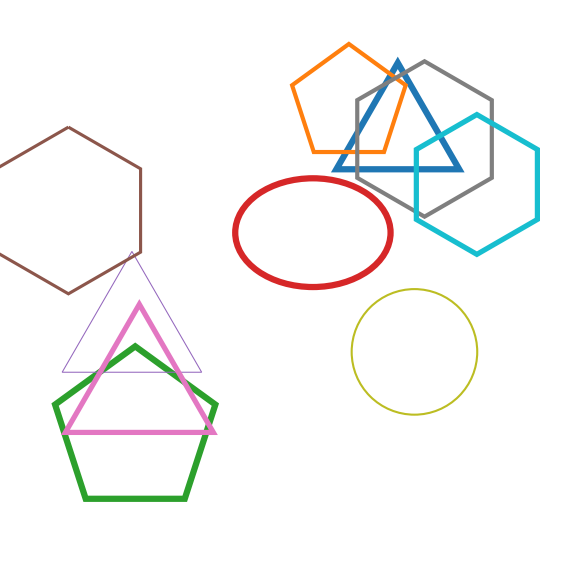[{"shape": "triangle", "thickness": 3, "radius": 0.61, "center": [0.689, 0.767]}, {"shape": "pentagon", "thickness": 2, "radius": 0.52, "center": [0.604, 0.82]}, {"shape": "pentagon", "thickness": 3, "radius": 0.73, "center": [0.234, 0.253]}, {"shape": "oval", "thickness": 3, "radius": 0.67, "center": [0.542, 0.596]}, {"shape": "triangle", "thickness": 0.5, "radius": 0.7, "center": [0.228, 0.424]}, {"shape": "hexagon", "thickness": 1.5, "radius": 0.72, "center": [0.118, 0.635]}, {"shape": "triangle", "thickness": 2.5, "radius": 0.74, "center": [0.241, 0.324]}, {"shape": "hexagon", "thickness": 2, "radius": 0.67, "center": [0.735, 0.758]}, {"shape": "circle", "thickness": 1, "radius": 0.54, "center": [0.718, 0.39]}, {"shape": "hexagon", "thickness": 2.5, "radius": 0.61, "center": [0.826, 0.68]}]